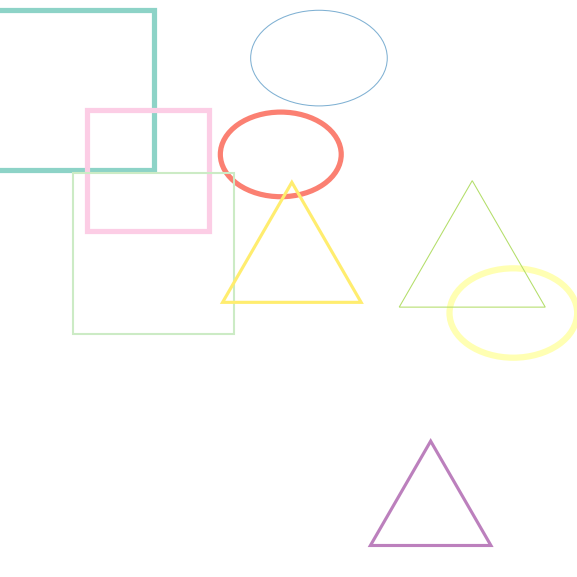[{"shape": "square", "thickness": 2.5, "radius": 0.7, "center": [0.128, 0.843]}, {"shape": "oval", "thickness": 3, "radius": 0.55, "center": [0.889, 0.457]}, {"shape": "oval", "thickness": 2.5, "radius": 0.52, "center": [0.486, 0.732]}, {"shape": "oval", "thickness": 0.5, "radius": 0.59, "center": [0.552, 0.899]}, {"shape": "triangle", "thickness": 0.5, "radius": 0.73, "center": [0.818, 0.54]}, {"shape": "square", "thickness": 2.5, "radius": 0.53, "center": [0.256, 0.704]}, {"shape": "triangle", "thickness": 1.5, "radius": 0.6, "center": [0.746, 0.115]}, {"shape": "square", "thickness": 1, "radius": 0.69, "center": [0.266, 0.56]}, {"shape": "triangle", "thickness": 1.5, "radius": 0.69, "center": [0.505, 0.545]}]